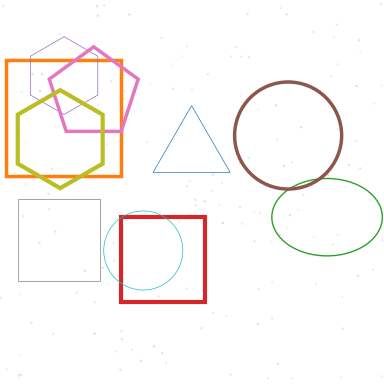[{"shape": "triangle", "thickness": 0.5, "radius": 0.58, "center": [0.498, 0.61]}, {"shape": "square", "thickness": 2.5, "radius": 0.75, "center": [0.165, 0.693]}, {"shape": "oval", "thickness": 1, "radius": 0.72, "center": [0.85, 0.436]}, {"shape": "square", "thickness": 3, "radius": 0.55, "center": [0.423, 0.326]}, {"shape": "hexagon", "thickness": 0.5, "radius": 0.5, "center": [0.167, 0.804]}, {"shape": "circle", "thickness": 2.5, "radius": 0.7, "center": [0.748, 0.648]}, {"shape": "pentagon", "thickness": 2.5, "radius": 0.61, "center": [0.243, 0.757]}, {"shape": "square", "thickness": 0.5, "radius": 0.53, "center": [0.153, 0.377]}, {"shape": "hexagon", "thickness": 3, "radius": 0.64, "center": [0.156, 0.639]}, {"shape": "circle", "thickness": 0.5, "radius": 0.51, "center": [0.372, 0.349]}]